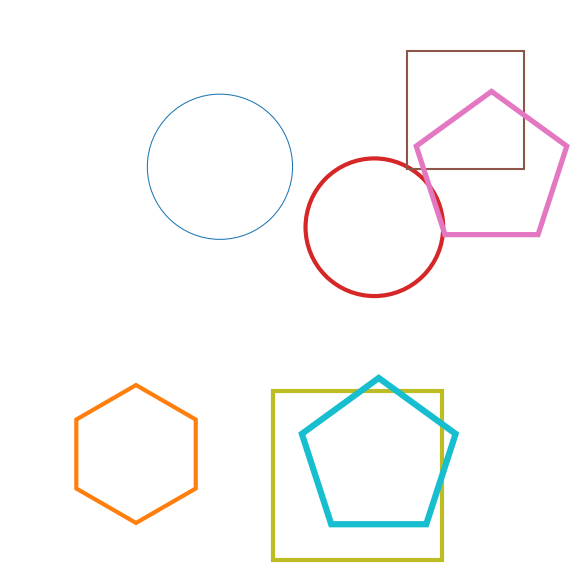[{"shape": "circle", "thickness": 0.5, "radius": 0.63, "center": [0.381, 0.71]}, {"shape": "hexagon", "thickness": 2, "radius": 0.6, "center": [0.236, 0.213]}, {"shape": "circle", "thickness": 2, "radius": 0.6, "center": [0.648, 0.606]}, {"shape": "square", "thickness": 1, "radius": 0.51, "center": [0.806, 0.809]}, {"shape": "pentagon", "thickness": 2.5, "radius": 0.69, "center": [0.851, 0.704]}, {"shape": "square", "thickness": 2, "radius": 0.73, "center": [0.619, 0.176]}, {"shape": "pentagon", "thickness": 3, "radius": 0.7, "center": [0.656, 0.205]}]